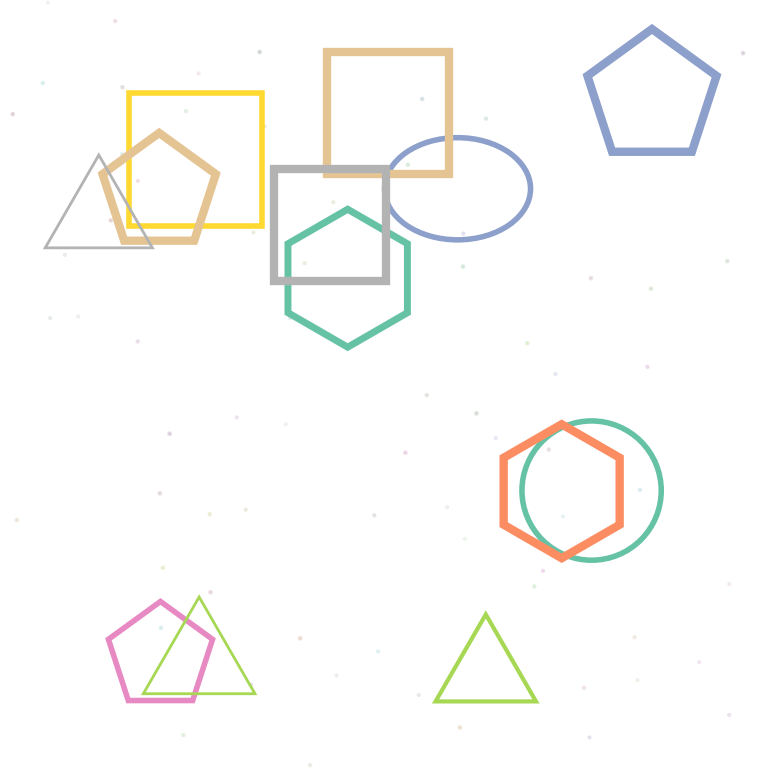[{"shape": "hexagon", "thickness": 2.5, "radius": 0.45, "center": [0.452, 0.639]}, {"shape": "circle", "thickness": 2, "radius": 0.45, "center": [0.768, 0.363]}, {"shape": "hexagon", "thickness": 3, "radius": 0.43, "center": [0.729, 0.362]}, {"shape": "oval", "thickness": 2, "radius": 0.47, "center": [0.594, 0.755]}, {"shape": "pentagon", "thickness": 3, "radius": 0.44, "center": [0.847, 0.874]}, {"shape": "pentagon", "thickness": 2, "radius": 0.36, "center": [0.208, 0.148]}, {"shape": "triangle", "thickness": 1.5, "radius": 0.38, "center": [0.631, 0.127]}, {"shape": "triangle", "thickness": 1, "radius": 0.42, "center": [0.259, 0.141]}, {"shape": "square", "thickness": 2, "radius": 0.43, "center": [0.254, 0.793]}, {"shape": "pentagon", "thickness": 3, "radius": 0.39, "center": [0.207, 0.75]}, {"shape": "square", "thickness": 3, "radius": 0.39, "center": [0.504, 0.853]}, {"shape": "triangle", "thickness": 1, "radius": 0.4, "center": [0.128, 0.718]}, {"shape": "square", "thickness": 3, "radius": 0.36, "center": [0.428, 0.708]}]